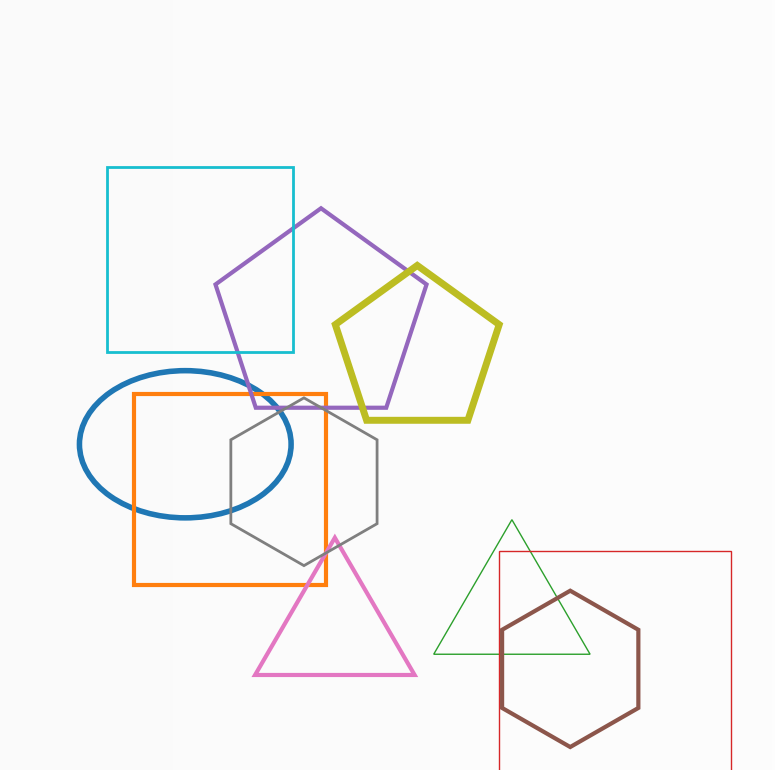[{"shape": "oval", "thickness": 2, "radius": 0.68, "center": [0.239, 0.423]}, {"shape": "square", "thickness": 1.5, "radius": 0.62, "center": [0.297, 0.364]}, {"shape": "triangle", "thickness": 0.5, "radius": 0.58, "center": [0.661, 0.209]}, {"shape": "square", "thickness": 0.5, "radius": 0.75, "center": [0.794, 0.134]}, {"shape": "pentagon", "thickness": 1.5, "radius": 0.72, "center": [0.414, 0.586]}, {"shape": "hexagon", "thickness": 1.5, "radius": 0.51, "center": [0.736, 0.131]}, {"shape": "triangle", "thickness": 1.5, "radius": 0.59, "center": [0.432, 0.183]}, {"shape": "hexagon", "thickness": 1, "radius": 0.54, "center": [0.392, 0.374]}, {"shape": "pentagon", "thickness": 2.5, "radius": 0.56, "center": [0.538, 0.544]}, {"shape": "square", "thickness": 1, "radius": 0.6, "center": [0.258, 0.663]}]